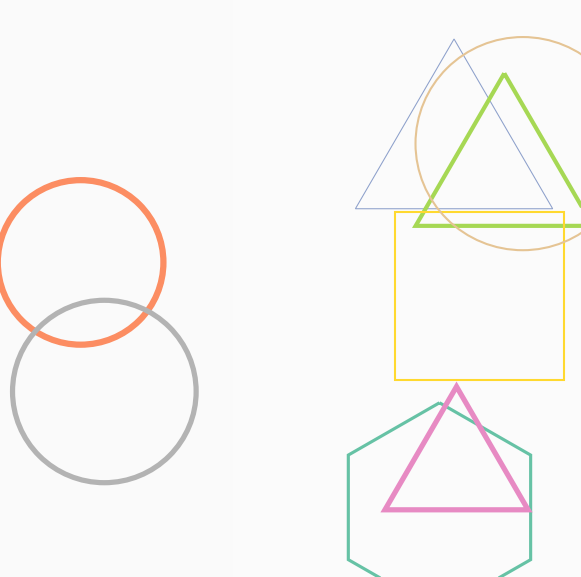[{"shape": "hexagon", "thickness": 1.5, "radius": 0.91, "center": [0.756, 0.121]}, {"shape": "circle", "thickness": 3, "radius": 0.71, "center": [0.139, 0.545]}, {"shape": "triangle", "thickness": 0.5, "radius": 0.98, "center": [0.781, 0.736]}, {"shape": "triangle", "thickness": 2.5, "radius": 0.71, "center": [0.785, 0.187]}, {"shape": "triangle", "thickness": 2, "radius": 0.88, "center": [0.868, 0.696]}, {"shape": "square", "thickness": 1, "radius": 0.73, "center": [0.825, 0.487]}, {"shape": "circle", "thickness": 1, "radius": 0.92, "center": [0.899, 0.75]}, {"shape": "circle", "thickness": 2.5, "radius": 0.79, "center": [0.18, 0.321]}]